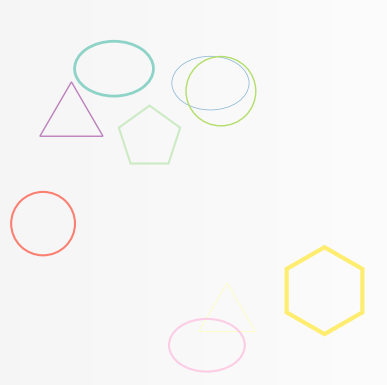[{"shape": "oval", "thickness": 2, "radius": 0.51, "center": [0.294, 0.822]}, {"shape": "triangle", "thickness": 0.5, "radius": 0.42, "center": [0.586, 0.181]}, {"shape": "circle", "thickness": 1.5, "radius": 0.41, "center": [0.111, 0.419]}, {"shape": "oval", "thickness": 0.5, "radius": 0.5, "center": [0.543, 0.784]}, {"shape": "circle", "thickness": 1, "radius": 0.45, "center": [0.57, 0.763]}, {"shape": "oval", "thickness": 1.5, "radius": 0.49, "center": [0.534, 0.103]}, {"shape": "triangle", "thickness": 1, "radius": 0.47, "center": [0.184, 0.693]}, {"shape": "pentagon", "thickness": 1.5, "radius": 0.42, "center": [0.386, 0.643]}, {"shape": "hexagon", "thickness": 3, "radius": 0.56, "center": [0.837, 0.245]}]